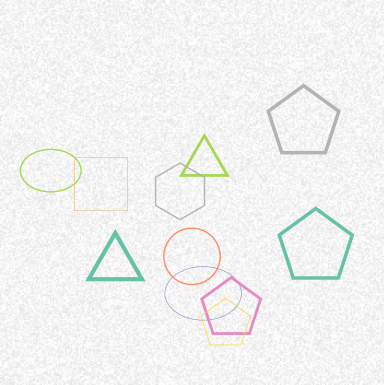[{"shape": "triangle", "thickness": 3, "radius": 0.4, "center": [0.3, 0.315]}, {"shape": "pentagon", "thickness": 2.5, "radius": 0.5, "center": [0.82, 0.359]}, {"shape": "circle", "thickness": 1, "radius": 0.37, "center": [0.499, 0.334]}, {"shape": "oval", "thickness": 0.5, "radius": 0.5, "center": [0.528, 0.238]}, {"shape": "pentagon", "thickness": 2, "radius": 0.4, "center": [0.601, 0.199]}, {"shape": "triangle", "thickness": 2, "radius": 0.35, "center": [0.531, 0.579]}, {"shape": "oval", "thickness": 1, "radius": 0.39, "center": [0.132, 0.557]}, {"shape": "pentagon", "thickness": 0.5, "radius": 0.34, "center": [0.586, 0.158]}, {"shape": "square", "thickness": 0.5, "radius": 0.34, "center": [0.262, 0.524]}, {"shape": "pentagon", "thickness": 2.5, "radius": 0.48, "center": [0.788, 0.681]}, {"shape": "hexagon", "thickness": 1, "radius": 0.37, "center": [0.468, 0.503]}]